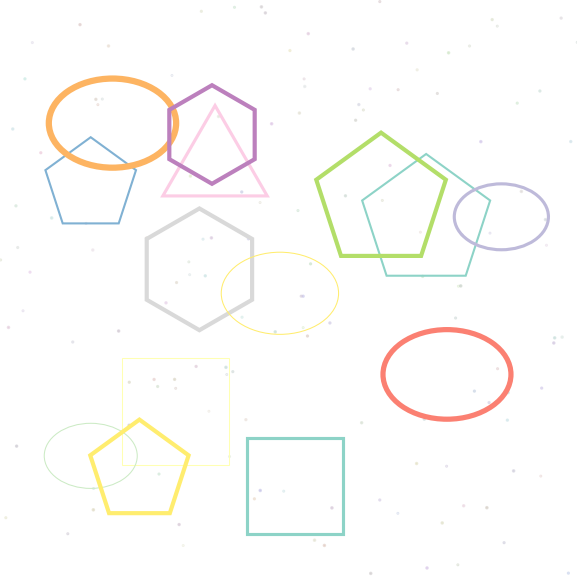[{"shape": "pentagon", "thickness": 1, "radius": 0.58, "center": [0.738, 0.616]}, {"shape": "square", "thickness": 1.5, "radius": 0.42, "center": [0.51, 0.158]}, {"shape": "square", "thickness": 0.5, "radius": 0.46, "center": [0.304, 0.286]}, {"shape": "oval", "thickness": 1.5, "radius": 0.41, "center": [0.868, 0.624]}, {"shape": "oval", "thickness": 2.5, "radius": 0.55, "center": [0.774, 0.351]}, {"shape": "pentagon", "thickness": 1, "radius": 0.41, "center": [0.157, 0.679]}, {"shape": "oval", "thickness": 3, "radius": 0.55, "center": [0.195, 0.786]}, {"shape": "pentagon", "thickness": 2, "radius": 0.59, "center": [0.66, 0.651]}, {"shape": "triangle", "thickness": 1.5, "radius": 0.52, "center": [0.372, 0.712]}, {"shape": "hexagon", "thickness": 2, "radius": 0.53, "center": [0.345, 0.533]}, {"shape": "hexagon", "thickness": 2, "radius": 0.43, "center": [0.367, 0.766]}, {"shape": "oval", "thickness": 0.5, "radius": 0.4, "center": [0.157, 0.21]}, {"shape": "pentagon", "thickness": 2, "radius": 0.45, "center": [0.241, 0.183]}, {"shape": "oval", "thickness": 0.5, "radius": 0.51, "center": [0.485, 0.491]}]